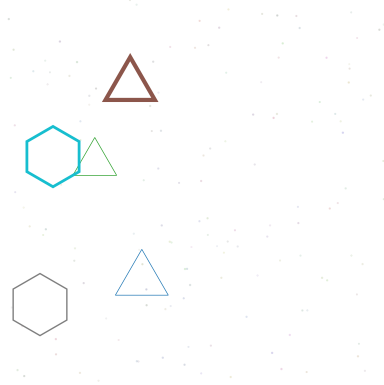[{"shape": "triangle", "thickness": 0.5, "radius": 0.4, "center": [0.368, 0.273]}, {"shape": "triangle", "thickness": 0.5, "radius": 0.33, "center": [0.246, 0.577]}, {"shape": "triangle", "thickness": 3, "radius": 0.37, "center": [0.338, 0.777]}, {"shape": "hexagon", "thickness": 1, "radius": 0.4, "center": [0.104, 0.209]}, {"shape": "hexagon", "thickness": 2, "radius": 0.39, "center": [0.138, 0.593]}]